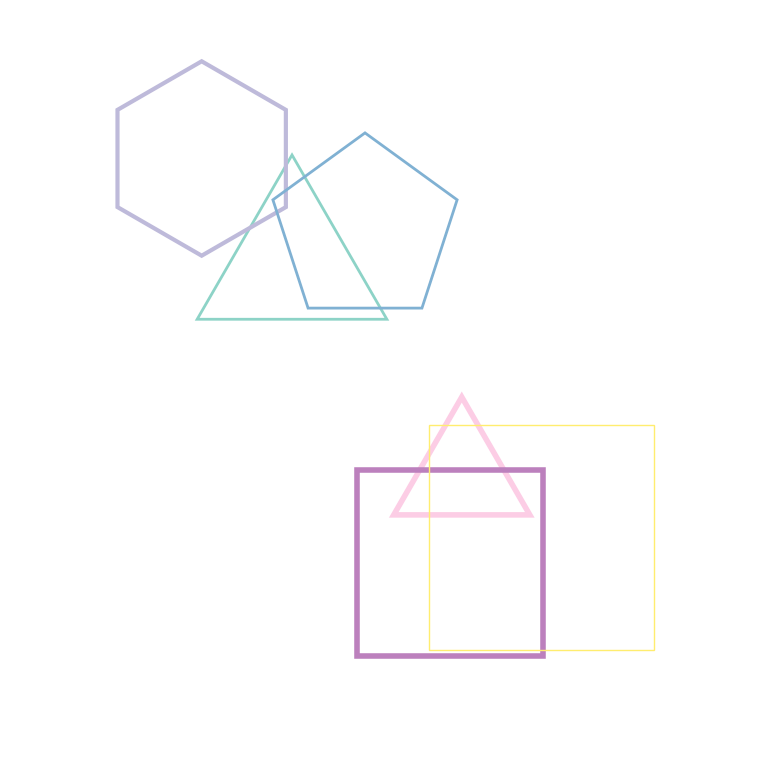[{"shape": "triangle", "thickness": 1, "radius": 0.71, "center": [0.379, 0.656]}, {"shape": "hexagon", "thickness": 1.5, "radius": 0.63, "center": [0.262, 0.794]}, {"shape": "pentagon", "thickness": 1, "radius": 0.63, "center": [0.474, 0.702]}, {"shape": "triangle", "thickness": 2, "radius": 0.51, "center": [0.6, 0.382]}, {"shape": "square", "thickness": 2, "radius": 0.6, "center": [0.584, 0.269]}, {"shape": "square", "thickness": 0.5, "radius": 0.73, "center": [0.703, 0.302]}]